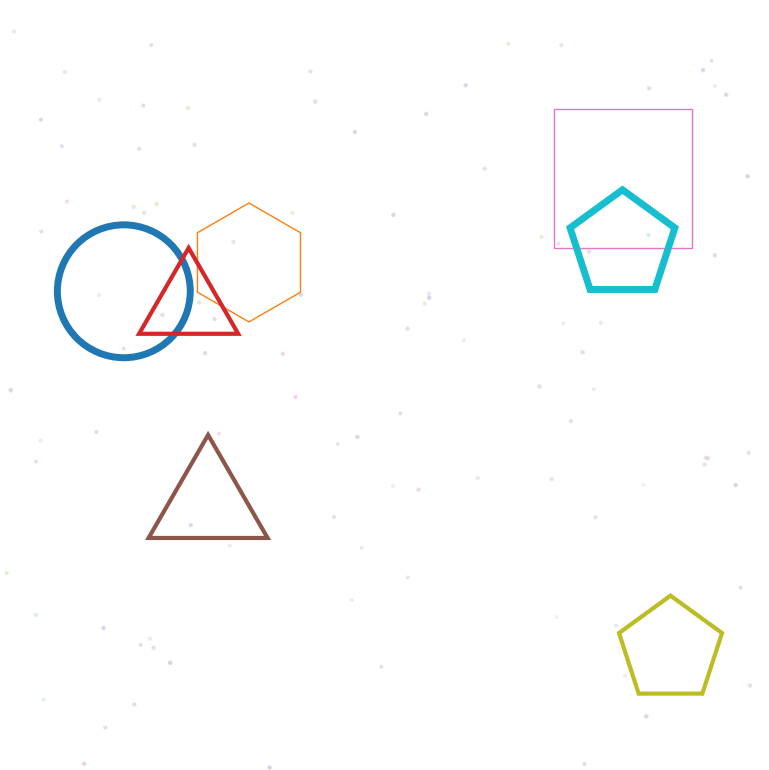[{"shape": "circle", "thickness": 2.5, "radius": 0.43, "center": [0.161, 0.622]}, {"shape": "hexagon", "thickness": 0.5, "radius": 0.39, "center": [0.323, 0.659]}, {"shape": "triangle", "thickness": 1.5, "radius": 0.37, "center": [0.245, 0.604]}, {"shape": "triangle", "thickness": 1.5, "radius": 0.45, "center": [0.27, 0.346]}, {"shape": "square", "thickness": 0.5, "radius": 0.45, "center": [0.809, 0.768]}, {"shape": "pentagon", "thickness": 1.5, "radius": 0.35, "center": [0.871, 0.156]}, {"shape": "pentagon", "thickness": 2.5, "radius": 0.36, "center": [0.808, 0.682]}]